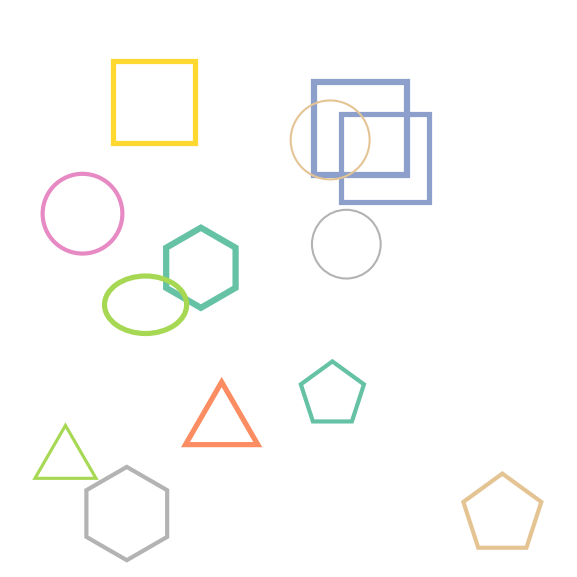[{"shape": "pentagon", "thickness": 2, "radius": 0.29, "center": [0.576, 0.316]}, {"shape": "hexagon", "thickness": 3, "radius": 0.35, "center": [0.348, 0.535]}, {"shape": "triangle", "thickness": 2.5, "radius": 0.36, "center": [0.384, 0.265]}, {"shape": "square", "thickness": 2.5, "radius": 0.38, "center": [0.667, 0.726]}, {"shape": "square", "thickness": 3, "radius": 0.41, "center": [0.624, 0.776]}, {"shape": "circle", "thickness": 2, "radius": 0.35, "center": [0.143, 0.629]}, {"shape": "oval", "thickness": 2.5, "radius": 0.36, "center": [0.252, 0.471]}, {"shape": "triangle", "thickness": 1.5, "radius": 0.31, "center": [0.113, 0.201]}, {"shape": "square", "thickness": 2.5, "radius": 0.35, "center": [0.267, 0.823]}, {"shape": "circle", "thickness": 1, "radius": 0.34, "center": [0.572, 0.757]}, {"shape": "pentagon", "thickness": 2, "radius": 0.35, "center": [0.87, 0.108]}, {"shape": "circle", "thickness": 1, "radius": 0.3, "center": [0.6, 0.576]}, {"shape": "hexagon", "thickness": 2, "radius": 0.4, "center": [0.22, 0.11]}]